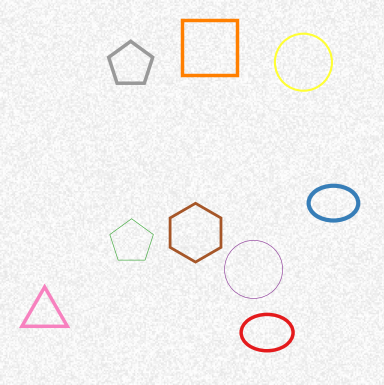[{"shape": "oval", "thickness": 2.5, "radius": 0.34, "center": [0.694, 0.136]}, {"shape": "oval", "thickness": 3, "radius": 0.32, "center": [0.866, 0.472]}, {"shape": "pentagon", "thickness": 0.5, "radius": 0.3, "center": [0.342, 0.372]}, {"shape": "circle", "thickness": 0.5, "radius": 0.38, "center": [0.659, 0.3]}, {"shape": "square", "thickness": 2.5, "radius": 0.36, "center": [0.544, 0.877]}, {"shape": "circle", "thickness": 1.5, "radius": 0.37, "center": [0.788, 0.838]}, {"shape": "hexagon", "thickness": 2, "radius": 0.38, "center": [0.508, 0.396]}, {"shape": "triangle", "thickness": 2.5, "radius": 0.34, "center": [0.116, 0.186]}, {"shape": "pentagon", "thickness": 2.5, "radius": 0.3, "center": [0.339, 0.833]}]